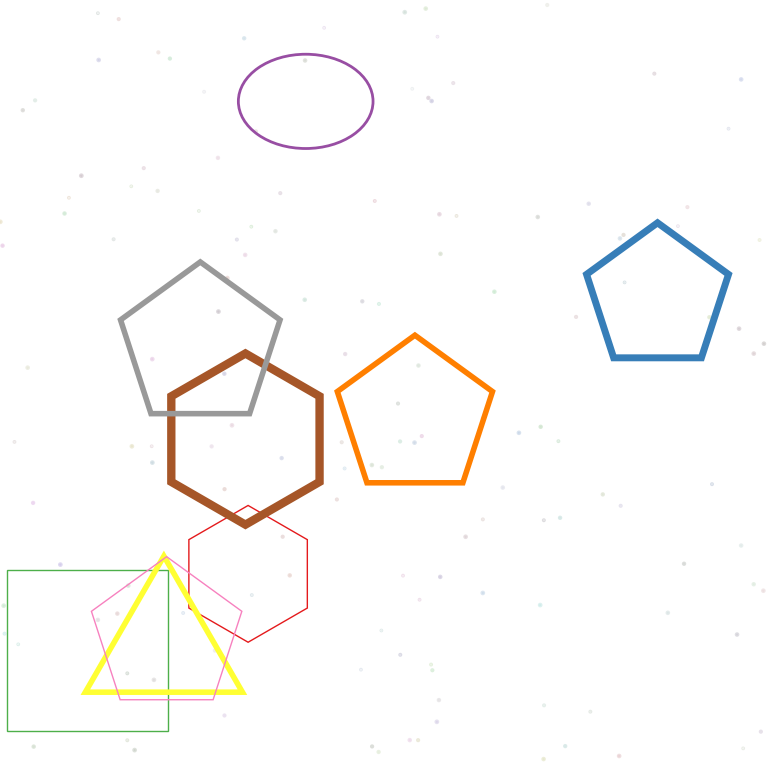[{"shape": "hexagon", "thickness": 0.5, "radius": 0.44, "center": [0.322, 0.255]}, {"shape": "pentagon", "thickness": 2.5, "radius": 0.48, "center": [0.854, 0.614]}, {"shape": "square", "thickness": 0.5, "radius": 0.52, "center": [0.114, 0.156]}, {"shape": "oval", "thickness": 1, "radius": 0.44, "center": [0.397, 0.868]}, {"shape": "pentagon", "thickness": 2, "radius": 0.53, "center": [0.539, 0.459]}, {"shape": "triangle", "thickness": 2, "radius": 0.59, "center": [0.213, 0.16]}, {"shape": "hexagon", "thickness": 3, "radius": 0.56, "center": [0.319, 0.43]}, {"shape": "pentagon", "thickness": 0.5, "radius": 0.51, "center": [0.216, 0.174]}, {"shape": "pentagon", "thickness": 2, "radius": 0.54, "center": [0.26, 0.551]}]